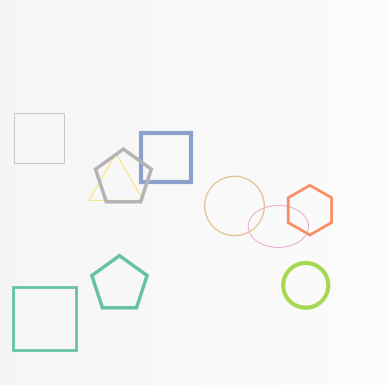[{"shape": "pentagon", "thickness": 2.5, "radius": 0.37, "center": [0.308, 0.261]}, {"shape": "square", "thickness": 2, "radius": 0.41, "center": [0.114, 0.172]}, {"shape": "hexagon", "thickness": 2, "radius": 0.32, "center": [0.8, 0.454]}, {"shape": "square", "thickness": 3, "radius": 0.32, "center": [0.428, 0.592]}, {"shape": "oval", "thickness": 0.5, "radius": 0.39, "center": [0.718, 0.412]}, {"shape": "circle", "thickness": 3, "radius": 0.29, "center": [0.789, 0.259]}, {"shape": "triangle", "thickness": 0.5, "radius": 0.4, "center": [0.3, 0.52]}, {"shape": "circle", "thickness": 1, "radius": 0.39, "center": [0.605, 0.465]}, {"shape": "pentagon", "thickness": 2.5, "radius": 0.38, "center": [0.319, 0.537]}, {"shape": "square", "thickness": 0.5, "radius": 0.32, "center": [0.101, 0.641]}]